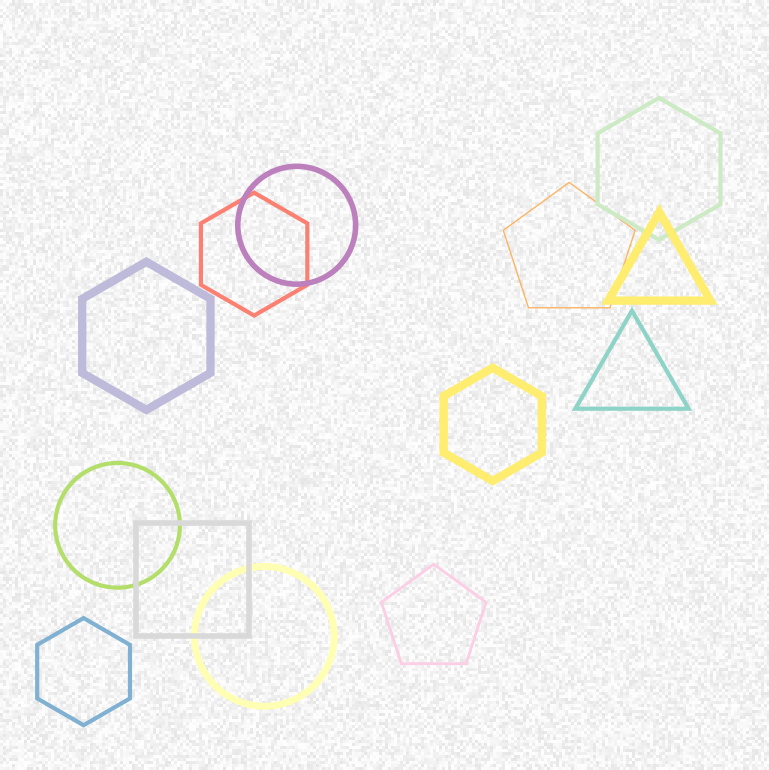[{"shape": "triangle", "thickness": 1.5, "radius": 0.42, "center": [0.821, 0.512]}, {"shape": "circle", "thickness": 2.5, "radius": 0.45, "center": [0.343, 0.174]}, {"shape": "hexagon", "thickness": 3, "radius": 0.48, "center": [0.19, 0.564]}, {"shape": "hexagon", "thickness": 1.5, "radius": 0.4, "center": [0.33, 0.67]}, {"shape": "hexagon", "thickness": 1.5, "radius": 0.35, "center": [0.109, 0.128]}, {"shape": "pentagon", "thickness": 0.5, "radius": 0.45, "center": [0.739, 0.673]}, {"shape": "circle", "thickness": 1.5, "radius": 0.4, "center": [0.153, 0.318]}, {"shape": "pentagon", "thickness": 1, "radius": 0.36, "center": [0.563, 0.196]}, {"shape": "square", "thickness": 2, "radius": 0.37, "center": [0.25, 0.247]}, {"shape": "circle", "thickness": 2, "radius": 0.38, "center": [0.385, 0.707]}, {"shape": "hexagon", "thickness": 1.5, "radius": 0.46, "center": [0.856, 0.781]}, {"shape": "hexagon", "thickness": 3, "radius": 0.37, "center": [0.64, 0.449]}, {"shape": "triangle", "thickness": 3, "radius": 0.38, "center": [0.856, 0.648]}]